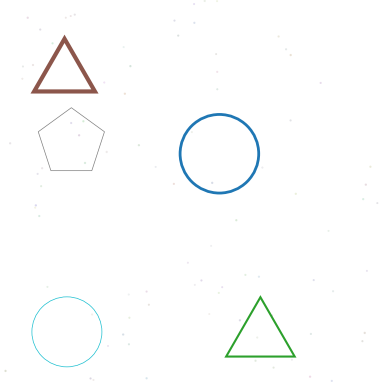[{"shape": "circle", "thickness": 2, "radius": 0.51, "center": [0.57, 0.601]}, {"shape": "triangle", "thickness": 1.5, "radius": 0.51, "center": [0.676, 0.125]}, {"shape": "triangle", "thickness": 3, "radius": 0.46, "center": [0.168, 0.808]}, {"shape": "pentagon", "thickness": 0.5, "radius": 0.45, "center": [0.185, 0.63]}, {"shape": "circle", "thickness": 0.5, "radius": 0.45, "center": [0.174, 0.138]}]